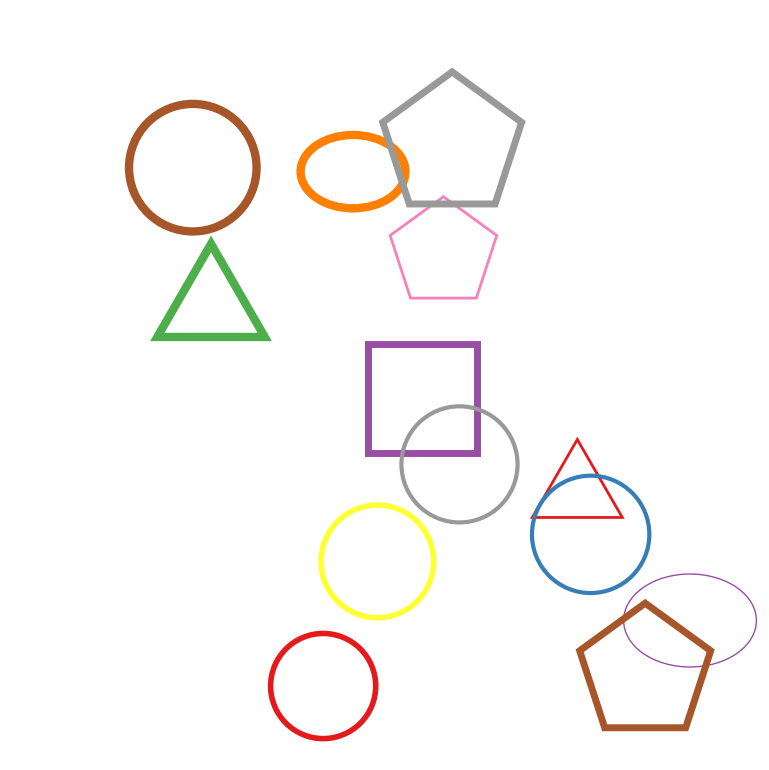[{"shape": "triangle", "thickness": 1, "radius": 0.34, "center": [0.75, 0.362]}, {"shape": "circle", "thickness": 2, "radius": 0.34, "center": [0.42, 0.109]}, {"shape": "circle", "thickness": 1.5, "radius": 0.38, "center": [0.767, 0.306]}, {"shape": "triangle", "thickness": 3, "radius": 0.4, "center": [0.274, 0.603]}, {"shape": "square", "thickness": 2.5, "radius": 0.35, "center": [0.548, 0.482]}, {"shape": "oval", "thickness": 0.5, "radius": 0.43, "center": [0.896, 0.194]}, {"shape": "oval", "thickness": 3, "radius": 0.34, "center": [0.458, 0.777]}, {"shape": "circle", "thickness": 2, "radius": 0.37, "center": [0.49, 0.271]}, {"shape": "circle", "thickness": 3, "radius": 0.41, "center": [0.25, 0.782]}, {"shape": "pentagon", "thickness": 2.5, "radius": 0.45, "center": [0.838, 0.127]}, {"shape": "pentagon", "thickness": 1, "radius": 0.36, "center": [0.576, 0.672]}, {"shape": "pentagon", "thickness": 2.5, "radius": 0.47, "center": [0.587, 0.812]}, {"shape": "circle", "thickness": 1.5, "radius": 0.38, "center": [0.597, 0.397]}]